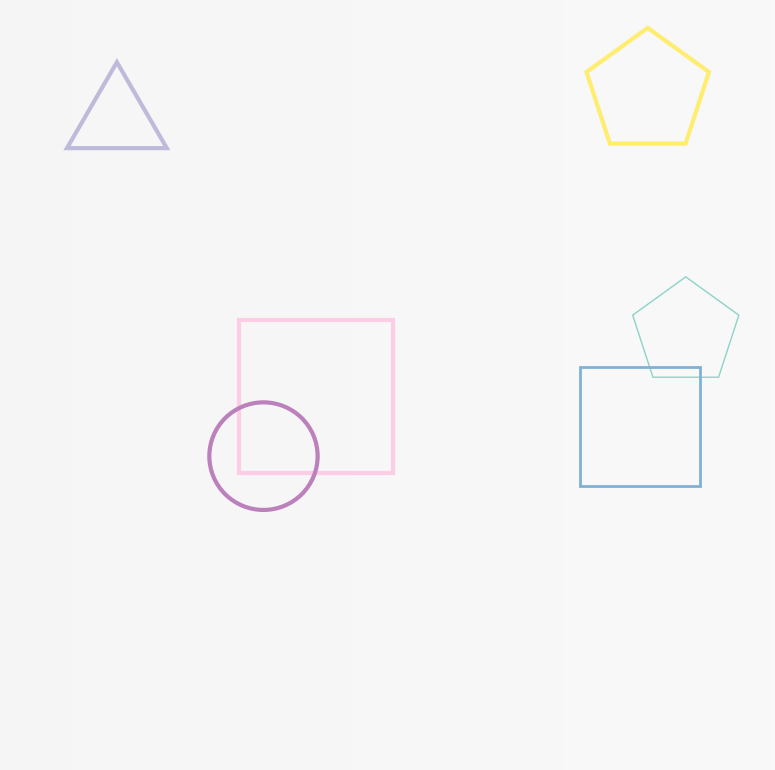[{"shape": "pentagon", "thickness": 0.5, "radius": 0.36, "center": [0.885, 0.568]}, {"shape": "triangle", "thickness": 1.5, "radius": 0.37, "center": [0.151, 0.845]}, {"shape": "square", "thickness": 1, "radius": 0.39, "center": [0.826, 0.446]}, {"shape": "square", "thickness": 1.5, "radius": 0.5, "center": [0.408, 0.485]}, {"shape": "circle", "thickness": 1.5, "radius": 0.35, "center": [0.34, 0.408]}, {"shape": "pentagon", "thickness": 1.5, "radius": 0.42, "center": [0.836, 0.881]}]